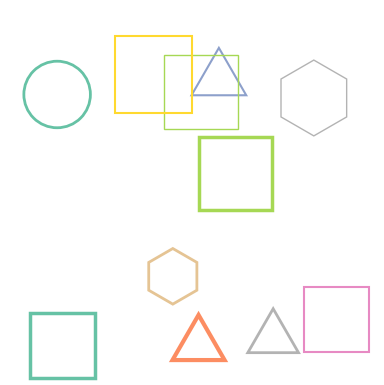[{"shape": "circle", "thickness": 2, "radius": 0.43, "center": [0.148, 0.755]}, {"shape": "square", "thickness": 2.5, "radius": 0.42, "center": [0.163, 0.103]}, {"shape": "triangle", "thickness": 3, "radius": 0.39, "center": [0.516, 0.104]}, {"shape": "triangle", "thickness": 1.5, "radius": 0.41, "center": [0.568, 0.794]}, {"shape": "square", "thickness": 1.5, "radius": 0.42, "center": [0.875, 0.171]}, {"shape": "square", "thickness": 2.5, "radius": 0.48, "center": [0.612, 0.549]}, {"shape": "square", "thickness": 1, "radius": 0.48, "center": [0.523, 0.762]}, {"shape": "square", "thickness": 1.5, "radius": 0.5, "center": [0.399, 0.807]}, {"shape": "hexagon", "thickness": 2, "radius": 0.36, "center": [0.449, 0.282]}, {"shape": "hexagon", "thickness": 1, "radius": 0.49, "center": [0.815, 0.745]}, {"shape": "triangle", "thickness": 2, "radius": 0.38, "center": [0.71, 0.122]}]